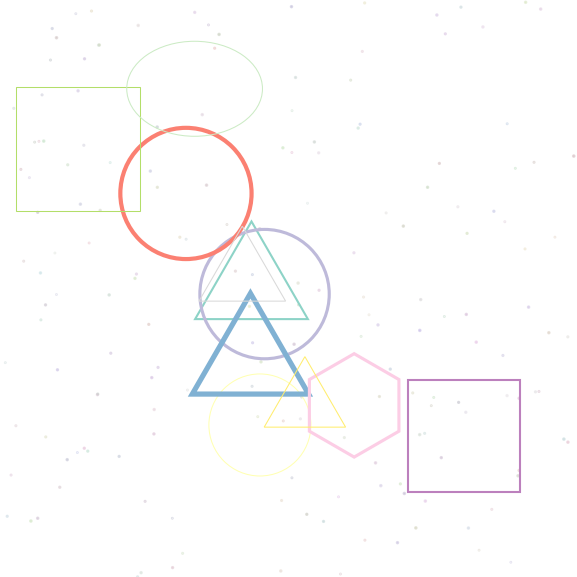[{"shape": "triangle", "thickness": 1, "radius": 0.56, "center": [0.435, 0.503]}, {"shape": "circle", "thickness": 0.5, "radius": 0.44, "center": [0.45, 0.263]}, {"shape": "circle", "thickness": 1.5, "radius": 0.56, "center": [0.458, 0.49]}, {"shape": "circle", "thickness": 2, "radius": 0.57, "center": [0.322, 0.664]}, {"shape": "triangle", "thickness": 2.5, "radius": 0.58, "center": [0.434, 0.375]}, {"shape": "square", "thickness": 0.5, "radius": 0.54, "center": [0.135, 0.741]}, {"shape": "hexagon", "thickness": 1.5, "radius": 0.45, "center": [0.613, 0.297]}, {"shape": "triangle", "thickness": 0.5, "radius": 0.43, "center": [0.42, 0.521]}, {"shape": "square", "thickness": 1, "radius": 0.49, "center": [0.803, 0.244]}, {"shape": "oval", "thickness": 0.5, "radius": 0.59, "center": [0.337, 0.845]}, {"shape": "triangle", "thickness": 0.5, "radius": 0.41, "center": [0.528, 0.3]}]